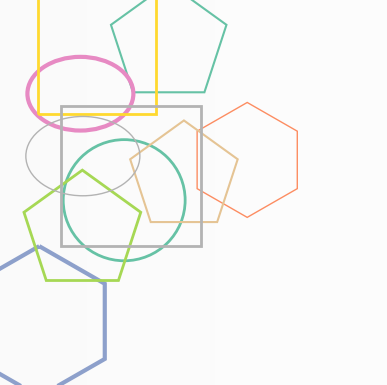[{"shape": "pentagon", "thickness": 1.5, "radius": 0.78, "center": [0.435, 0.887]}, {"shape": "circle", "thickness": 2, "radius": 0.79, "center": [0.32, 0.48]}, {"shape": "hexagon", "thickness": 1, "radius": 0.75, "center": [0.638, 0.585]}, {"shape": "hexagon", "thickness": 3, "radius": 0.98, "center": [0.101, 0.165]}, {"shape": "oval", "thickness": 3, "radius": 0.68, "center": [0.207, 0.757]}, {"shape": "pentagon", "thickness": 2, "radius": 0.79, "center": [0.213, 0.4]}, {"shape": "square", "thickness": 2, "radius": 0.76, "center": [0.251, 0.855]}, {"shape": "pentagon", "thickness": 1.5, "radius": 0.73, "center": [0.475, 0.541]}, {"shape": "square", "thickness": 2, "radius": 0.91, "center": [0.338, 0.543]}, {"shape": "oval", "thickness": 1, "radius": 0.74, "center": [0.214, 0.594]}]